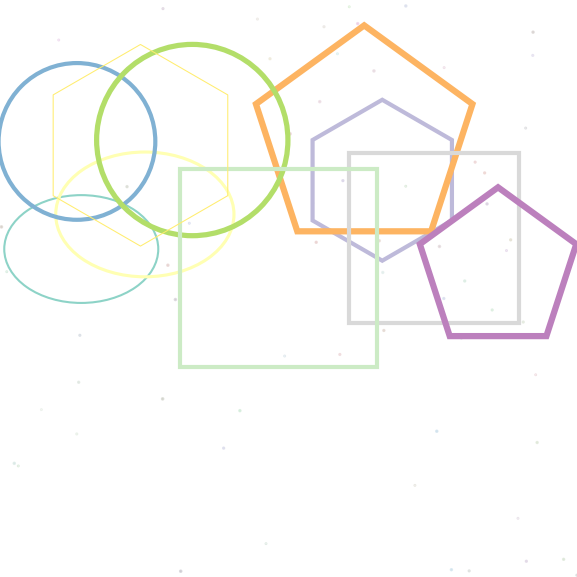[{"shape": "oval", "thickness": 1, "radius": 0.67, "center": [0.141, 0.568]}, {"shape": "oval", "thickness": 1.5, "radius": 0.77, "center": [0.251, 0.628]}, {"shape": "hexagon", "thickness": 2, "radius": 0.7, "center": [0.662, 0.687]}, {"shape": "circle", "thickness": 2, "radius": 0.68, "center": [0.133, 0.754]}, {"shape": "pentagon", "thickness": 3, "radius": 0.99, "center": [0.631, 0.758]}, {"shape": "circle", "thickness": 2.5, "radius": 0.83, "center": [0.333, 0.757]}, {"shape": "square", "thickness": 2, "radius": 0.74, "center": [0.751, 0.587]}, {"shape": "pentagon", "thickness": 3, "radius": 0.71, "center": [0.862, 0.532]}, {"shape": "square", "thickness": 2, "radius": 0.86, "center": [0.482, 0.535]}, {"shape": "hexagon", "thickness": 0.5, "radius": 0.87, "center": [0.243, 0.748]}]